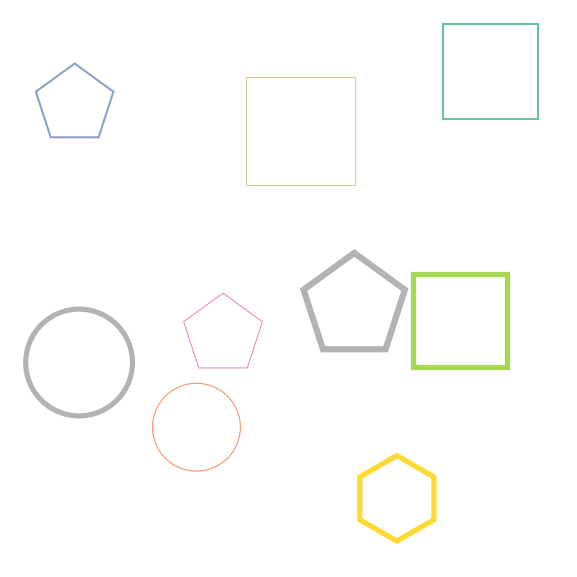[{"shape": "square", "thickness": 1, "radius": 0.41, "center": [0.849, 0.876]}, {"shape": "circle", "thickness": 0.5, "radius": 0.38, "center": [0.34, 0.259]}, {"shape": "pentagon", "thickness": 1, "radius": 0.35, "center": [0.129, 0.819]}, {"shape": "pentagon", "thickness": 0.5, "radius": 0.36, "center": [0.386, 0.42]}, {"shape": "square", "thickness": 2.5, "radius": 0.4, "center": [0.797, 0.444]}, {"shape": "hexagon", "thickness": 2.5, "radius": 0.37, "center": [0.687, 0.136]}, {"shape": "square", "thickness": 0.5, "radius": 0.47, "center": [0.521, 0.772]}, {"shape": "circle", "thickness": 2.5, "radius": 0.46, "center": [0.137, 0.371]}, {"shape": "pentagon", "thickness": 3, "radius": 0.46, "center": [0.613, 0.469]}]